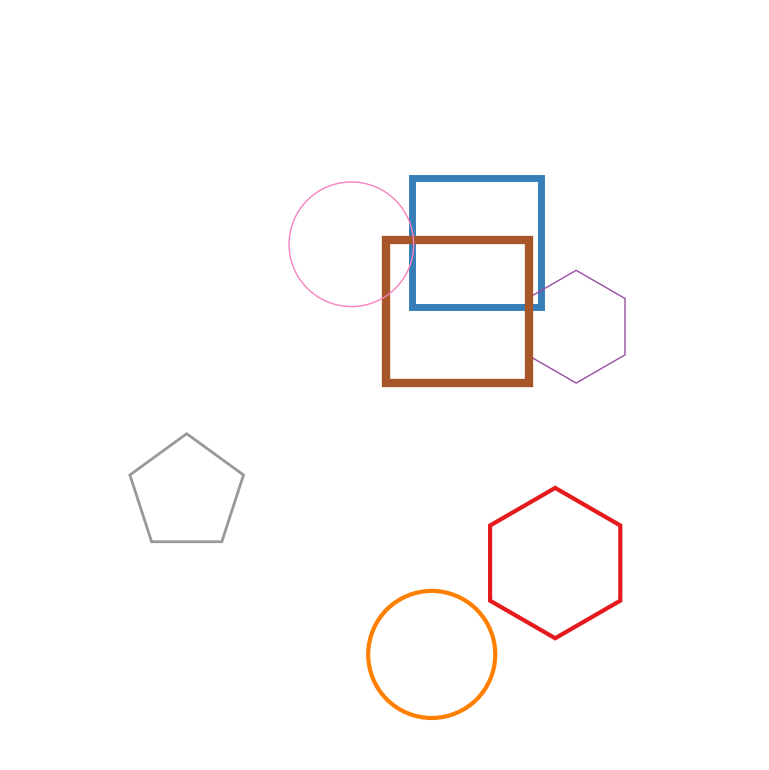[{"shape": "hexagon", "thickness": 1.5, "radius": 0.49, "center": [0.721, 0.269]}, {"shape": "square", "thickness": 2.5, "radius": 0.42, "center": [0.618, 0.685]}, {"shape": "hexagon", "thickness": 0.5, "radius": 0.37, "center": [0.748, 0.576]}, {"shape": "circle", "thickness": 1.5, "radius": 0.41, "center": [0.561, 0.15]}, {"shape": "square", "thickness": 3, "radius": 0.46, "center": [0.594, 0.596]}, {"shape": "circle", "thickness": 0.5, "radius": 0.4, "center": [0.456, 0.683]}, {"shape": "pentagon", "thickness": 1, "radius": 0.39, "center": [0.242, 0.359]}]